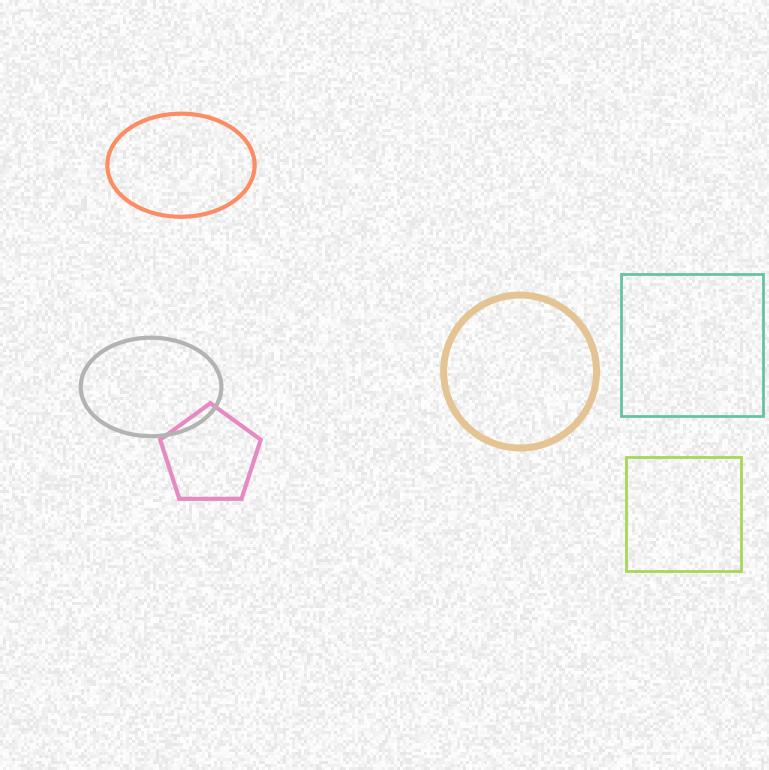[{"shape": "square", "thickness": 1, "radius": 0.46, "center": [0.898, 0.552]}, {"shape": "oval", "thickness": 1.5, "radius": 0.48, "center": [0.235, 0.785]}, {"shape": "pentagon", "thickness": 1.5, "radius": 0.34, "center": [0.273, 0.408]}, {"shape": "square", "thickness": 1, "radius": 0.37, "center": [0.888, 0.332]}, {"shape": "circle", "thickness": 2.5, "radius": 0.5, "center": [0.675, 0.518]}, {"shape": "oval", "thickness": 1.5, "radius": 0.46, "center": [0.196, 0.497]}]